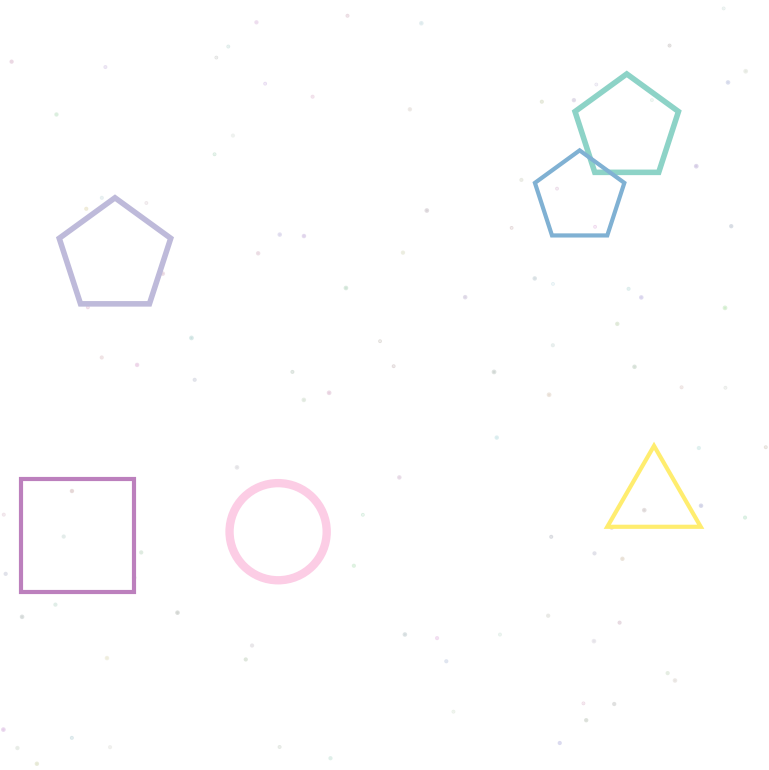[{"shape": "pentagon", "thickness": 2, "radius": 0.35, "center": [0.814, 0.833]}, {"shape": "pentagon", "thickness": 2, "radius": 0.38, "center": [0.149, 0.667]}, {"shape": "pentagon", "thickness": 1.5, "radius": 0.31, "center": [0.753, 0.744]}, {"shape": "circle", "thickness": 3, "radius": 0.32, "center": [0.361, 0.309]}, {"shape": "square", "thickness": 1.5, "radius": 0.37, "center": [0.101, 0.304]}, {"shape": "triangle", "thickness": 1.5, "radius": 0.35, "center": [0.849, 0.351]}]